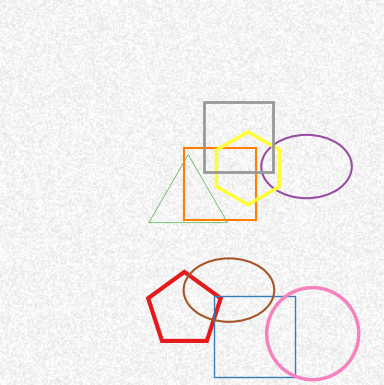[{"shape": "pentagon", "thickness": 3, "radius": 0.5, "center": [0.479, 0.195]}, {"shape": "square", "thickness": 1, "radius": 0.53, "center": [0.661, 0.127]}, {"shape": "triangle", "thickness": 0.5, "radius": 0.59, "center": [0.489, 0.481]}, {"shape": "oval", "thickness": 1.5, "radius": 0.59, "center": [0.796, 0.567]}, {"shape": "square", "thickness": 1.5, "radius": 0.47, "center": [0.572, 0.523]}, {"shape": "hexagon", "thickness": 2.5, "radius": 0.47, "center": [0.644, 0.563]}, {"shape": "oval", "thickness": 1.5, "radius": 0.59, "center": [0.595, 0.247]}, {"shape": "circle", "thickness": 2.5, "radius": 0.6, "center": [0.812, 0.133]}, {"shape": "square", "thickness": 2, "radius": 0.45, "center": [0.62, 0.644]}]